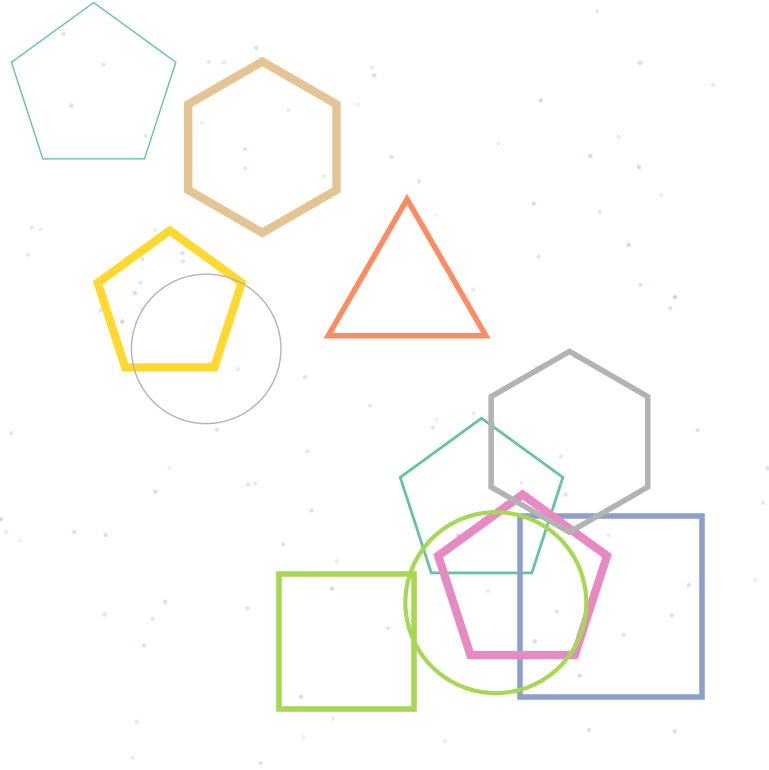[{"shape": "pentagon", "thickness": 1, "radius": 0.56, "center": [0.625, 0.346]}, {"shape": "pentagon", "thickness": 0.5, "radius": 0.56, "center": [0.122, 0.884]}, {"shape": "triangle", "thickness": 2, "radius": 0.59, "center": [0.529, 0.623]}, {"shape": "square", "thickness": 2, "radius": 0.59, "center": [0.793, 0.213]}, {"shape": "pentagon", "thickness": 3, "radius": 0.58, "center": [0.679, 0.243]}, {"shape": "circle", "thickness": 1.5, "radius": 0.59, "center": [0.644, 0.217]}, {"shape": "square", "thickness": 2, "radius": 0.44, "center": [0.45, 0.167]}, {"shape": "pentagon", "thickness": 3, "radius": 0.49, "center": [0.22, 0.602]}, {"shape": "hexagon", "thickness": 3, "radius": 0.56, "center": [0.341, 0.809]}, {"shape": "circle", "thickness": 0.5, "radius": 0.49, "center": [0.268, 0.547]}, {"shape": "hexagon", "thickness": 2, "radius": 0.59, "center": [0.74, 0.426]}]